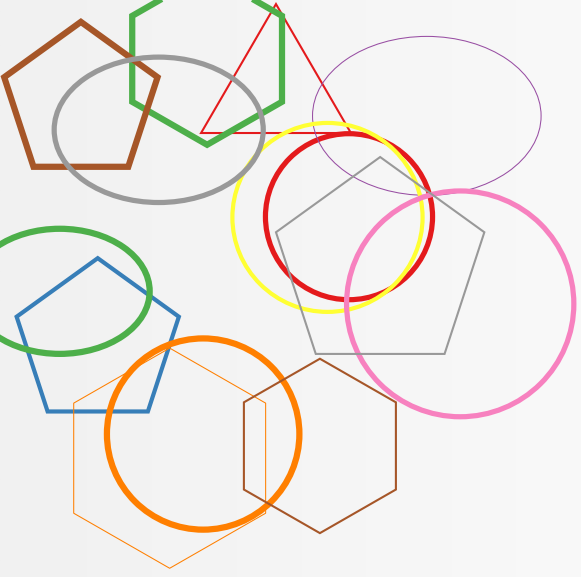[{"shape": "triangle", "thickness": 1, "radius": 0.74, "center": [0.475, 0.843]}, {"shape": "circle", "thickness": 2.5, "radius": 0.72, "center": [0.6, 0.624]}, {"shape": "pentagon", "thickness": 2, "radius": 0.73, "center": [0.168, 0.405]}, {"shape": "hexagon", "thickness": 3, "radius": 0.74, "center": [0.356, 0.897]}, {"shape": "oval", "thickness": 3, "radius": 0.77, "center": [0.103, 0.495]}, {"shape": "oval", "thickness": 0.5, "radius": 0.98, "center": [0.734, 0.798]}, {"shape": "hexagon", "thickness": 0.5, "radius": 0.95, "center": [0.292, 0.206]}, {"shape": "circle", "thickness": 3, "radius": 0.83, "center": [0.35, 0.248]}, {"shape": "circle", "thickness": 2, "radius": 0.82, "center": [0.563, 0.623]}, {"shape": "hexagon", "thickness": 1, "radius": 0.75, "center": [0.55, 0.227]}, {"shape": "pentagon", "thickness": 3, "radius": 0.69, "center": [0.139, 0.823]}, {"shape": "circle", "thickness": 2.5, "radius": 0.98, "center": [0.792, 0.473]}, {"shape": "pentagon", "thickness": 1, "radius": 0.94, "center": [0.654, 0.539]}, {"shape": "oval", "thickness": 2.5, "radius": 0.9, "center": [0.273, 0.774]}]